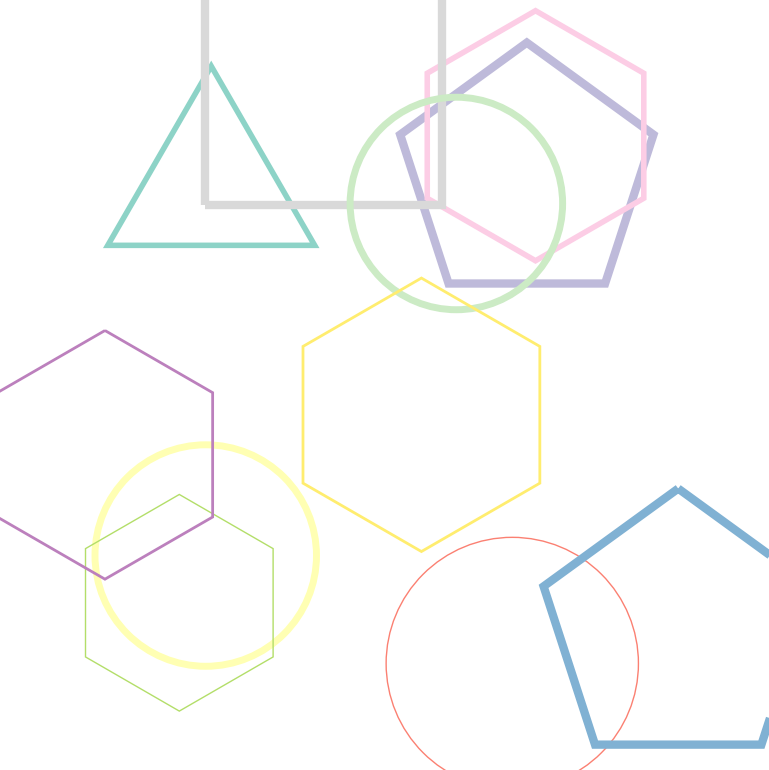[{"shape": "triangle", "thickness": 2, "radius": 0.78, "center": [0.274, 0.759]}, {"shape": "circle", "thickness": 2.5, "radius": 0.72, "center": [0.267, 0.279]}, {"shape": "pentagon", "thickness": 3, "radius": 0.86, "center": [0.684, 0.772]}, {"shape": "circle", "thickness": 0.5, "radius": 0.82, "center": [0.665, 0.138]}, {"shape": "pentagon", "thickness": 3, "radius": 0.92, "center": [0.881, 0.182]}, {"shape": "hexagon", "thickness": 0.5, "radius": 0.7, "center": [0.233, 0.217]}, {"shape": "hexagon", "thickness": 2, "radius": 0.81, "center": [0.695, 0.824]}, {"shape": "square", "thickness": 3, "radius": 0.77, "center": [0.42, 0.887]}, {"shape": "hexagon", "thickness": 1, "radius": 0.81, "center": [0.136, 0.409]}, {"shape": "circle", "thickness": 2.5, "radius": 0.69, "center": [0.593, 0.736]}, {"shape": "hexagon", "thickness": 1, "radius": 0.89, "center": [0.547, 0.461]}]